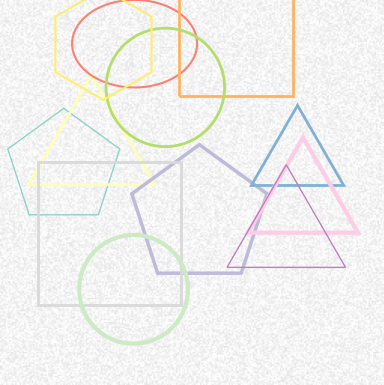[{"shape": "pentagon", "thickness": 1, "radius": 0.76, "center": [0.166, 0.566]}, {"shape": "triangle", "thickness": 2, "radius": 0.95, "center": [0.238, 0.615]}, {"shape": "pentagon", "thickness": 2.5, "radius": 0.92, "center": [0.518, 0.44]}, {"shape": "oval", "thickness": 1.5, "radius": 0.81, "center": [0.35, 0.887]}, {"shape": "triangle", "thickness": 2, "radius": 0.69, "center": [0.773, 0.588]}, {"shape": "square", "thickness": 2, "radius": 0.74, "center": [0.614, 0.898]}, {"shape": "circle", "thickness": 2, "radius": 0.77, "center": [0.429, 0.773]}, {"shape": "triangle", "thickness": 3, "radius": 0.83, "center": [0.787, 0.478]}, {"shape": "square", "thickness": 2, "radius": 0.93, "center": [0.285, 0.394]}, {"shape": "triangle", "thickness": 1, "radius": 0.89, "center": [0.744, 0.394]}, {"shape": "circle", "thickness": 3, "radius": 0.71, "center": [0.347, 0.249]}, {"shape": "hexagon", "thickness": 1.5, "radius": 0.72, "center": [0.269, 0.885]}]